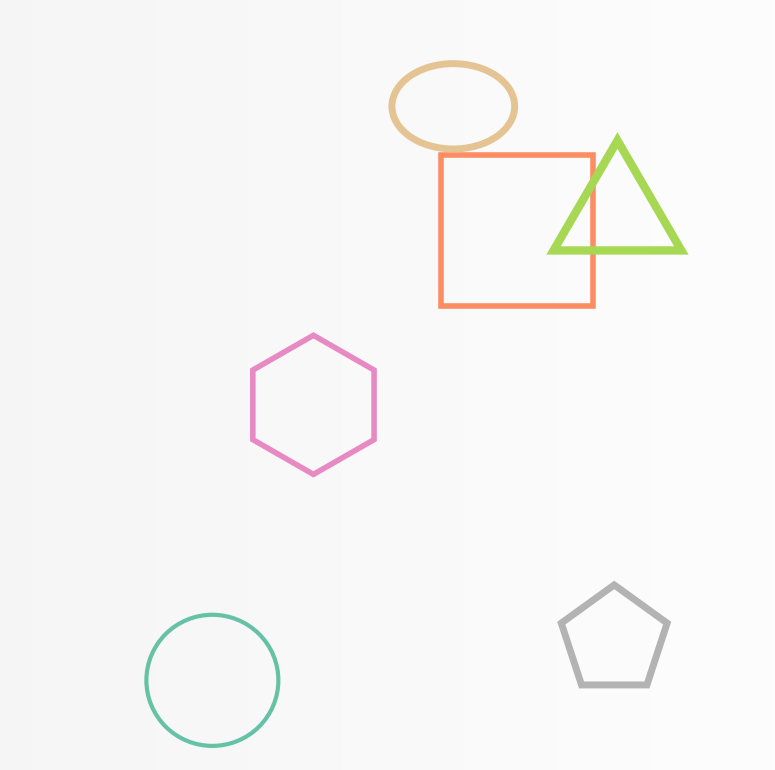[{"shape": "circle", "thickness": 1.5, "radius": 0.43, "center": [0.274, 0.116]}, {"shape": "square", "thickness": 2, "radius": 0.49, "center": [0.667, 0.7]}, {"shape": "hexagon", "thickness": 2, "radius": 0.45, "center": [0.404, 0.474]}, {"shape": "triangle", "thickness": 3, "radius": 0.48, "center": [0.797, 0.722]}, {"shape": "oval", "thickness": 2.5, "radius": 0.4, "center": [0.585, 0.862]}, {"shape": "pentagon", "thickness": 2.5, "radius": 0.36, "center": [0.793, 0.169]}]